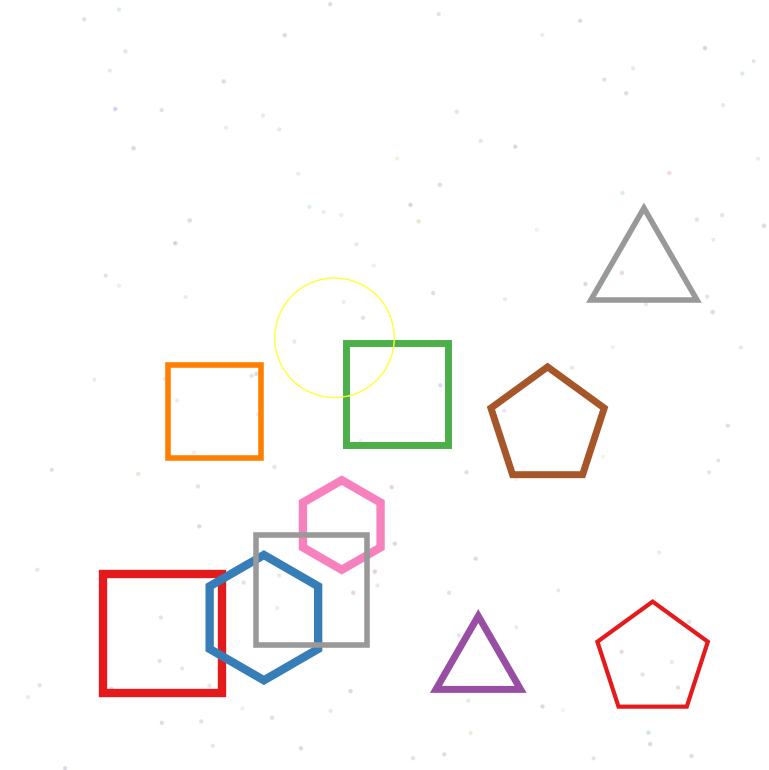[{"shape": "square", "thickness": 3, "radius": 0.39, "center": [0.211, 0.177]}, {"shape": "pentagon", "thickness": 1.5, "radius": 0.38, "center": [0.848, 0.143]}, {"shape": "hexagon", "thickness": 3, "radius": 0.41, "center": [0.343, 0.198]}, {"shape": "square", "thickness": 2.5, "radius": 0.33, "center": [0.516, 0.489]}, {"shape": "triangle", "thickness": 2.5, "radius": 0.32, "center": [0.621, 0.136]}, {"shape": "square", "thickness": 2, "radius": 0.3, "center": [0.278, 0.466]}, {"shape": "circle", "thickness": 0.5, "radius": 0.39, "center": [0.434, 0.561]}, {"shape": "pentagon", "thickness": 2.5, "radius": 0.39, "center": [0.711, 0.446]}, {"shape": "hexagon", "thickness": 3, "radius": 0.29, "center": [0.444, 0.318]}, {"shape": "square", "thickness": 2, "radius": 0.36, "center": [0.404, 0.234]}, {"shape": "triangle", "thickness": 2, "radius": 0.4, "center": [0.836, 0.65]}]